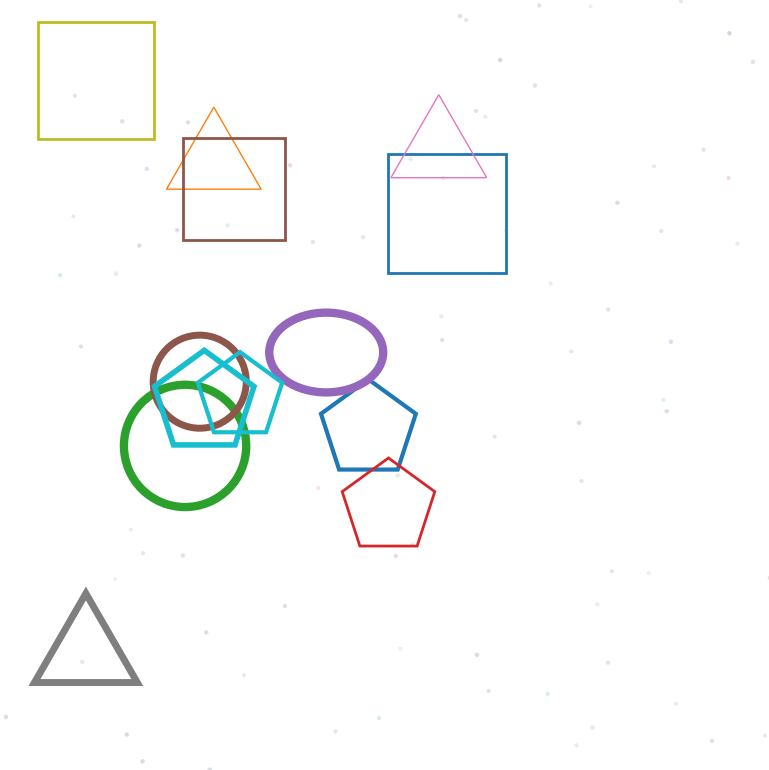[{"shape": "pentagon", "thickness": 1.5, "radius": 0.32, "center": [0.478, 0.443]}, {"shape": "square", "thickness": 1, "radius": 0.38, "center": [0.581, 0.723]}, {"shape": "triangle", "thickness": 0.5, "radius": 0.36, "center": [0.278, 0.79]}, {"shape": "circle", "thickness": 3, "radius": 0.4, "center": [0.24, 0.421]}, {"shape": "pentagon", "thickness": 1, "radius": 0.32, "center": [0.505, 0.342]}, {"shape": "oval", "thickness": 3, "radius": 0.37, "center": [0.424, 0.542]}, {"shape": "square", "thickness": 1, "radius": 0.33, "center": [0.304, 0.755]}, {"shape": "circle", "thickness": 2.5, "radius": 0.3, "center": [0.259, 0.504]}, {"shape": "triangle", "thickness": 0.5, "radius": 0.36, "center": [0.57, 0.805]}, {"shape": "triangle", "thickness": 2.5, "radius": 0.39, "center": [0.112, 0.152]}, {"shape": "square", "thickness": 1, "radius": 0.38, "center": [0.125, 0.895]}, {"shape": "pentagon", "thickness": 1.5, "radius": 0.29, "center": [0.312, 0.485]}, {"shape": "pentagon", "thickness": 2, "radius": 0.34, "center": [0.265, 0.477]}]